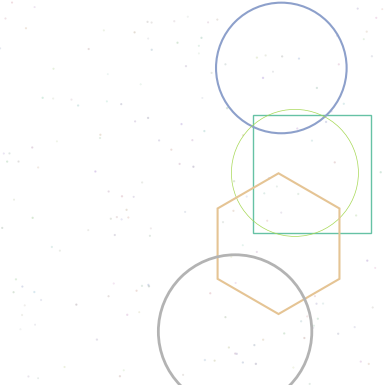[{"shape": "square", "thickness": 1, "radius": 0.77, "center": [0.811, 0.548]}, {"shape": "circle", "thickness": 1.5, "radius": 0.85, "center": [0.731, 0.823]}, {"shape": "circle", "thickness": 0.5, "radius": 0.82, "center": [0.766, 0.551]}, {"shape": "hexagon", "thickness": 1.5, "radius": 0.91, "center": [0.723, 0.367]}, {"shape": "circle", "thickness": 2, "radius": 1.0, "center": [0.611, 0.139]}]